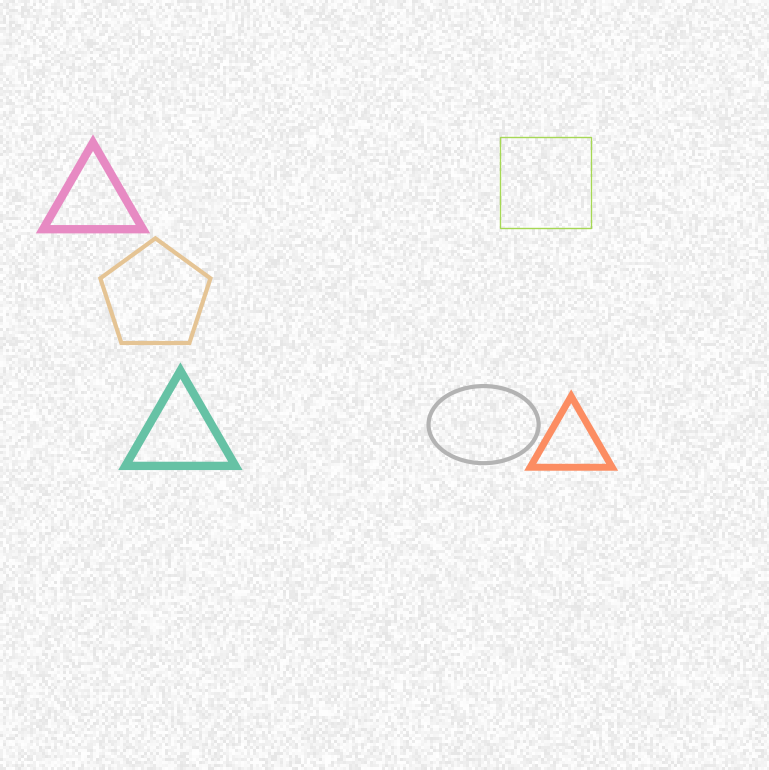[{"shape": "triangle", "thickness": 3, "radius": 0.41, "center": [0.234, 0.436]}, {"shape": "triangle", "thickness": 2.5, "radius": 0.31, "center": [0.742, 0.424]}, {"shape": "triangle", "thickness": 3, "radius": 0.37, "center": [0.121, 0.74]}, {"shape": "square", "thickness": 0.5, "radius": 0.29, "center": [0.708, 0.763]}, {"shape": "pentagon", "thickness": 1.5, "radius": 0.38, "center": [0.202, 0.615]}, {"shape": "oval", "thickness": 1.5, "radius": 0.36, "center": [0.628, 0.449]}]